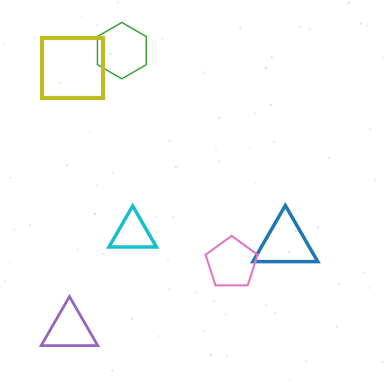[{"shape": "triangle", "thickness": 2.5, "radius": 0.49, "center": [0.741, 0.369]}, {"shape": "hexagon", "thickness": 1, "radius": 0.37, "center": [0.316, 0.869]}, {"shape": "triangle", "thickness": 2, "radius": 0.42, "center": [0.18, 0.145]}, {"shape": "pentagon", "thickness": 1.5, "radius": 0.36, "center": [0.602, 0.316]}, {"shape": "square", "thickness": 3, "radius": 0.39, "center": [0.188, 0.823]}, {"shape": "triangle", "thickness": 2.5, "radius": 0.36, "center": [0.345, 0.394]}]